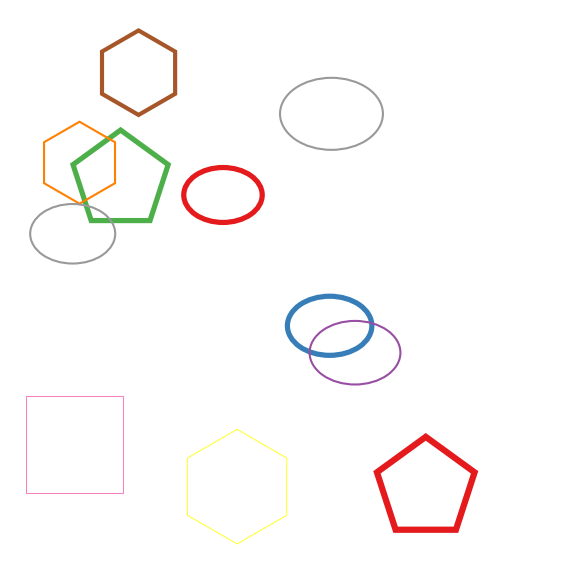[{"shape": "oval", "thickness": 2.5, "radius": 0.34, "center": [0.386, 0.662]}, {"shape": "pentagon", "thickness": 3, "radius": 0.44, "center": [0.737, 0.154]}, {"shape": "oval", "thickness": 2.5, "radius": 0.37, "center": [0.571, 0.435]}, {"shape": "pentagon", "thickness": 2.5, "radius": 0.43, "center": [0.209, 0.687]}, {"shape": "oval", "thickness": 1, "radius": 0.39, "center": [0.615, 0.388]}, {"shape": "hexagon", "thickness": 1, "radius": 0.35, "center": [0.138, 0.717]}, {"shape": "hexagon", "thickness": 0.5, "radius": 0.5, "center": [0.411, 0.156]}, {"shape": "hexagon", "thickness": 2, "radius": 0.37, "center": [0.24, 0.873]}, {"shape": "square", "thickness": 0.5, "radius": 0.42, "center": [0.129, 0.229]}, {"shape": "oval", "thickness": 1, "radius": 0.45, "center": [0.574, 0.802]}, {"shape": "oval", "thickness": 1, "radius": 0.37, "center": [0.126, 0.594]}]